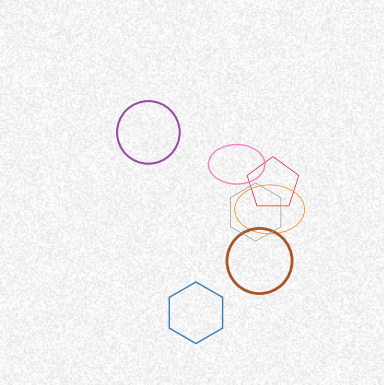[{"shape": "pentagon", "thickness": 0.5, "radius": 0.35, "center": [0.709, 0.522]}, {"shape": "hexagon", "thickness": 1, "radius": 0.4, "center": [0.509, 0.188]}, {"shape": "circle", "thickness": 1.5, "radius": 0.41, "center": [0.385, 0.656]}, {"shape": "oval", "thickness": 0.5, "radius": 0.45, "center": [0.7, 0.456]}, {"shape": "circle", "thickness": 2, "radius": 0.42, "center": [0.674, 0.322]}, {"shape": "oval", "thickness": 1, "radius": 0.37, "center": [0.615, 0.573]}, {"shape": "hexagon", "thickness": 0.5, "radius": 0.38, "center": [0.664, 0.449]}]